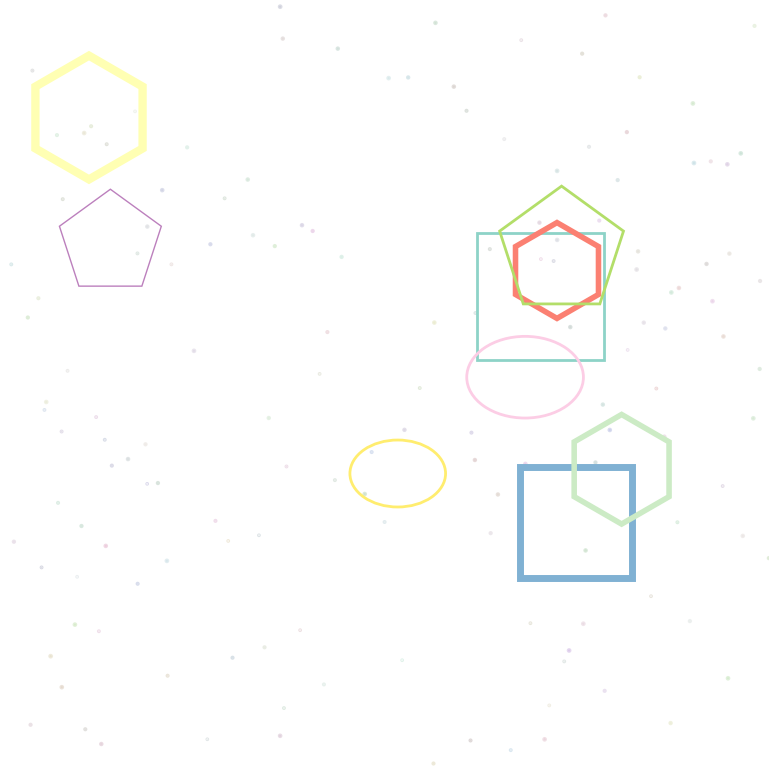[{"shape": "square", "thickness": 1, "radius": 0.41, "center": [0.702, 0.615]}, {"shape": "hexagon", "thickness": 3, "radius": 0.4, "center": [0.116, 0.847]}, {"shape": "hexagon", "thickness": 2, "radius": 0.31, "center": [0.723, 0.649]}, {"shape": "square", "thickness": 2.5, "radius": 0.36, "center": [0.748, 0.321]}, {"shape": "pentagon", "thickness": 1, "radius": 0.42, "center": [0.729, 0.674]}, {"shape": "oval", "thickness": 1, "radius": 0.38, "center": [0.682, 0.51]}, {"shape": "pentagon", "thickness": 0.5, "radius": 0.35, "center": [0.143, 0.685]}, {"shape": "hexagon", "thickness": 2, "radius": 0.36, "center": [0.807, 0.391]}, {"shape": "oval", "thickness": 1, "radius": 0.31, "center": [0.517, 0.385]}]